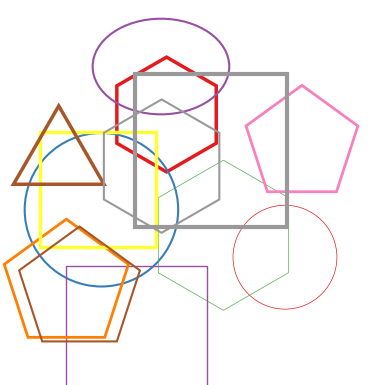[{"shape": "circle", "thickness": 0.5, "radius": 0.67, "center": [0.74, 0.332]}, {"shape": "hexagon", "thickness": 2.5, "radius": 0.75, "center": [0.433, 0.703]}, {"shape": "circle", "thickness": 1.5, "radius": 1.0, "center": [0.263, 0.455]}, {"shape": "hexagon", "thickness": 0.5, "radius": 0.98, "center": [0.58, 0.389]}, {"shape": "oval", "thickness": 1.5, "radius": 0.89, "center": [0.418, 0.827]}, {"shape": "square", "thickness": 1, "radius": 0.92, "center": [0.354, 0.125]}, {"shape": "pentagon", "thickness": 2, "radius": 0.85, "center": [0.172, 0.261]}, {"shape": "square", "thickness": 2.5, "radius": 0.75, "center": [0.255, 0.508]}, {"shape": "triangle", "thickness": 2.5, "radius": 0.68, "center": [0.153, 0.589]}, {"shape": "pentagon", "thickness": 1.5, "radius": 0.82, "center": [0.207, 0.247]}, {"shape": "pentagon", "thickness": 2, "radius": 0.76, "center": [0.784, 0.626]}, {"shape": "hexagon", "thickness": 1.5, "radius": 0.87, "center": [0.42, 0.569]}, {"shape": "square", "thickness": 3, "radius": 0.99, "center": [0.548, 0.609]}]